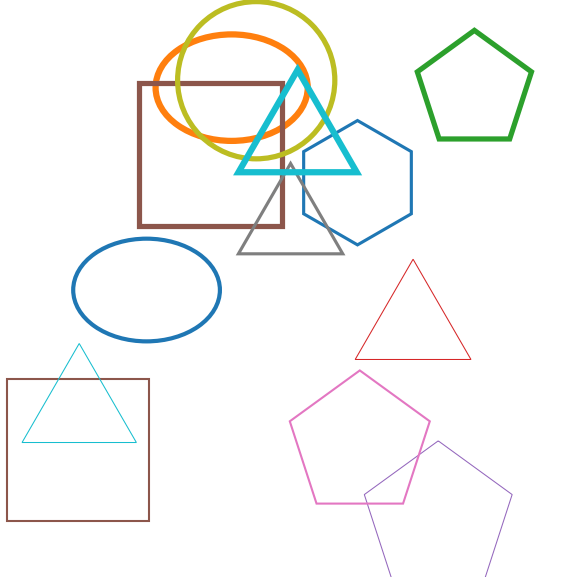[{"shape": "oval", "thickness": 2, "radius": 0.64, "center": [0.254, 0.497]}, {"shape": "hexagon", "thickness": 1.5, "radius": 0.54, "center": [0.619, 0.683]}, {"shape": "oval", "thickness": 3, "radius": 0.66, "center": [0.401, 0.847]}, {"shape": "pentagon", "thickness": 2.5, "radius": 0.52, "center": [0.821, 0.843]}, {"shape": "triangle", "thickness": 0.5, "radius": 0.58, "center": [0.715, 0.435]}, {"shape": "pentagon", "thickness": 0.5, "radius": 0.67, "center": [0.759, 0.101]}, {"shape": "square", "thickness": 1, "radius": 0.62, "center": [0.135, 0.22]}, {"shape": "square", "thickness": 2.5, "radius": 0.62, "center": [0.364, 0.732]}, {"shape": "pentagon", "thickness": 1, "radius": 0.64, "center": [0.623, 0.23]}, {"shape": "triangle", "thickness": 1.5, "radius": 0.52, "center": [0.503, 0.612]}, {"shape": "circle", "thickness": 2.5, "radius": 0.68, "center": [0.444, 0.86]}, {"shape": "triangle", "thickness": 3, "radius": 0.59, "center": [0.515, 0.76]}, {"shape": "triangle", "thickness": 0.5, "radius": 0.57, "center": [0.137, 0.29]}]